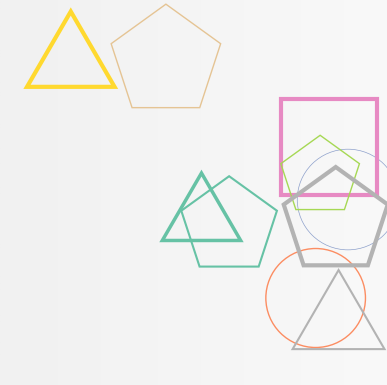[{"shape": "pentagon", "thickness": 1.5, "radius": 0.65, "center": [0.591, 0.413]}, {"shape": "triangle", "thickness": 2.5, "radius": 0.58, "center": [0.52, 0.434]}, {"shape": "circle", "thickness": 1, "radius": 0.64, "center": [0.815, 0.226]}, {"shape": "circle", "thickness": 0.5, "radius": 0.65, "center": [0.898, 0.482]}, {"shape": "square", "thickness": 3, "radius": 0.62, "center": [0.849, 0.619]}, {"shape": "pentagon", "thickness": 1, "radius": 0.53, "center": [0.826, 0.542]}, {"shape": "triangle", "thickness": 3, "radius": 0.65, "center": [0.183, 0.84]}, {"shape": "pentagon", "thickness": 1, "radius": 0.74, "center": [0.428, 0.841]}, {"shape": "triangle", "thickness": 1.5, "radius": 0.68, "center": [0.874, 0.162]}, {"shape": "pentagon", "thickness": 3, "radius": 0.71, "center": [0.866, 0.425]}]